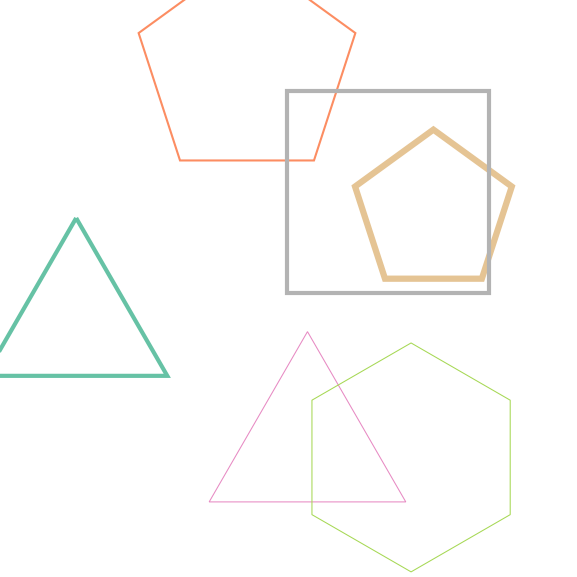[{"shape": "triangle", "thickness": 2, "radius": 0.91, "center": [0.132, 0.439]}, {"shape": "pentagon", "thickness": 1, "radius": 0.99, "center": [0.428, 0.881]}, {"shape": "triangle", "thickness": 0.5, "radius": 0.98, "center": [0.532, 0.228]}, {"shape": "hexagon", "thickness": 0.5, "radius": 0.99, "center": [0.712, 0.207]}, {"shape": "pentagon", "thickness": 3, "radius": 0.71, "center": [0.751, 0.632]}, {"shape": "square", "thickness": 2, "radius": 0.87, "center": [0.672, 0.667]}]